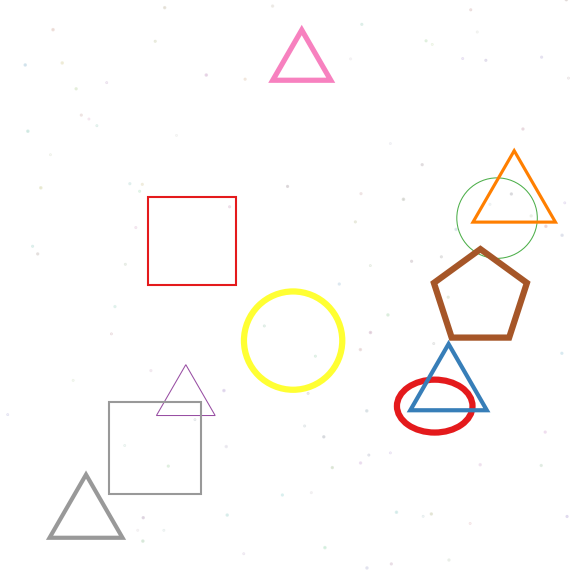[{"shape": "oval", "thickness": 3, "radius": 0.33, "center": [0.753, 0.296]}, {"shape": "square", "thickness": 1, "radius": 0.38, "center": [0.333, 0.582]}, {"shape": "triangle", "thickness": 2, "radius": 0.38, "center": [0.777, 0.327]}, {"shape": "circle", "thickness": 0.5, "radius": 0.35, "center": [0.861, 0.621]}, {"shape": "triangle", "thickness": 0.5, "radius": 0.29, "center": [0.322, 0.309]}, {"shape": "triangle", "thickness": 1.5, "radius": 0.41, "center": [0.89, 0.656]}, {"shape": "circle", "thickness": 3, "radius": 0.43, "center": [0.508, 0.409]}, {"shape": "pentagon", "thickness": 3, "radius": 0.42, "center": [0.832, 0.483]}, {"shape": "triangle", "thickness": 2.5, "radius": 0.29, "center": [0.522, 0.889]}, {"shape": "triangle", "thickness": 2, "radius": 0.36, "center": [0.149, 0.104]}, {"shape": "square", "thickness": 1, "radius": 0.4, "center": [0.269, 0.223]}]